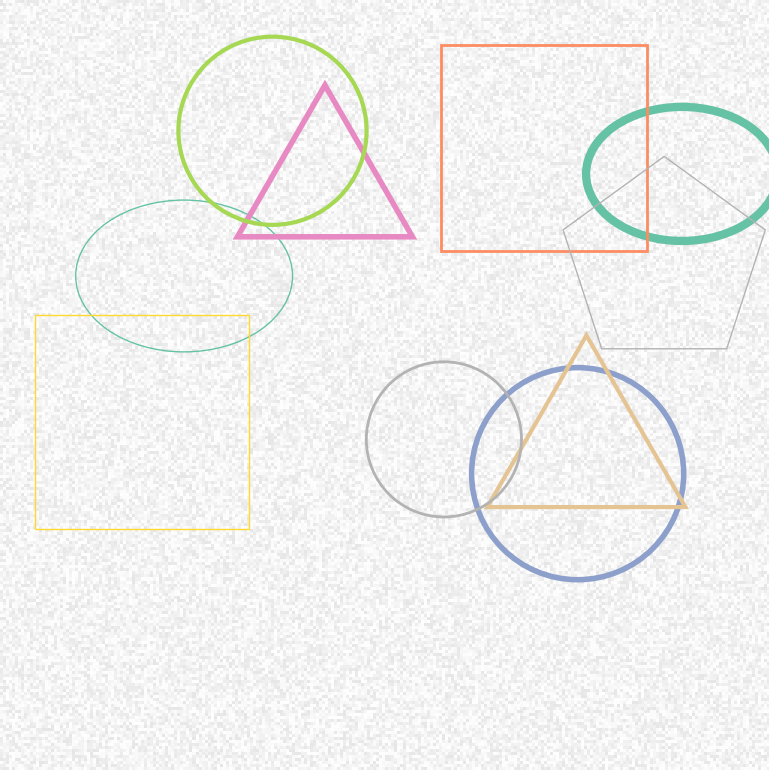[{"shape": "oval", "thickness": 3, "radius": 0.62, "center": [0.886, 0.774]}, {"shape": "oval", "thickness": 0.5, "radius": 0.7, "center": [0.239, 0.642]}, {"shape": "square", "thickness": 1, "radius": 0.67, "center": [0.706, 0.808]}, {"shape": "circle", "thickness": 2, "radius": 0.69, "center": [0.75, 0.385]}, {"shape": "triangle", "thickness": 2, "radius": 0.66, "center": [0.422, 0.758]}, {"shape": "circle", "thickness": 1.5, "radius": 0.61, "center": [0.354, 0.83]}, {"shape": "square", "thickness": 0.5, "radius": 0.69, "center": [0.184, 0.452]}, {"shape": "triangle", "thickness": 1.5, "radius": 0.74, "center": [0.762, 0.416]}, {"shape": "circle", "thickness": 1, "radius": 0.5, "center": [0.577, 0.429]}, {"shape": "pentagon", "thickness": 0.5, "radius": 0.69, "center": [0.863, 0.659]}]